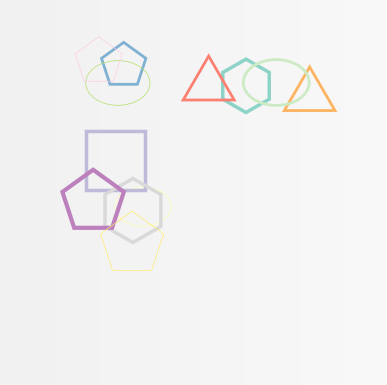[{"shape": "hexagon", "thickness": 2.5, "radius": 0.35, "center": [0.635, 0.777]}, {"shape": "oval", "thickness": 0.5, "radius": 0.36, "center": [0.369, 0.463]}, {"shape": "square", "thickness": 2.5, "radius": 0.38, "center": [0.299, 0.583]}, {"shape": "triangle", "thickness": 2, "radius": 0.38, "center": [0.539, 0.778]}, {"shape": "pentagon", "thickness": 2, "radius": 0.3, "center": [0.319, 0.83]}, {"shape": "triangle", "thickness": 2, "radius": 0.38, "center": [0.799, 0.751]}, {"shape": "oval", "thickness": 0.5, "radius": 0.41, "center": [0.304, 0.785]}, {"shape": "pentagon", "thickness": 0.5, "radius": 0.32, "center": [0.255, 0.84]}, {"shape": "hexagon", "thickness": 2.5, "radius": 0.42, "center": [0.343, 0.453]}, {"shape": "pentagon", "thickness": 3, "radius": 0.42, "center": [0.24, 0.476]}, {"shape": "oval", "thickness": 2, "radius": 0.43, "center": [0.713, 0.786]}, {"shape": "pentagon", "thickness": 0.5, "radius": 0.43, "center": [0.341, 0.366]}]